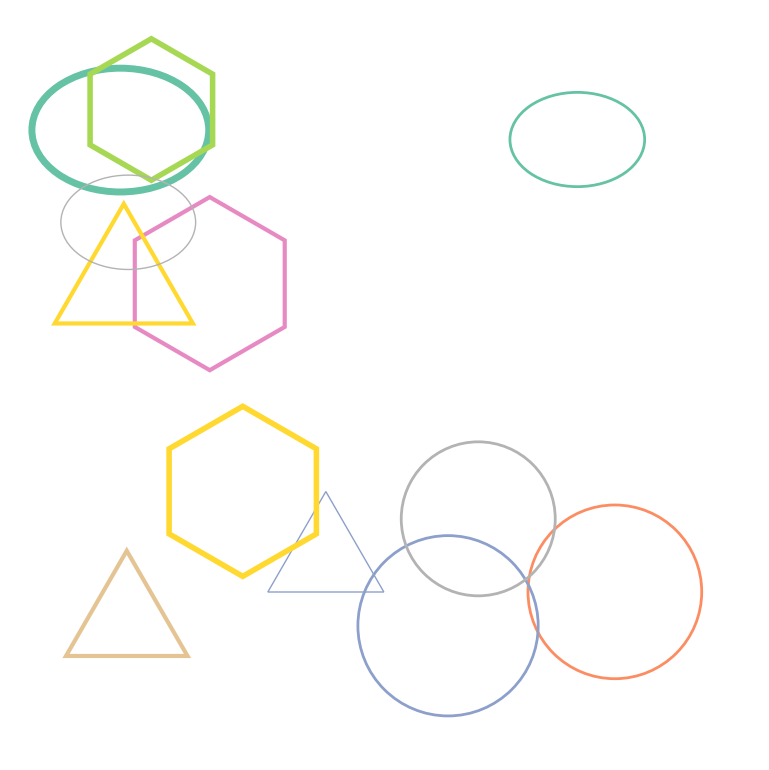[{"shape": "oval", "thickness": 1, "radius": 0.44, "center": [0.75, 0.819]}, {"shape": "oval", "thickness": 2.5, "radius": 0.57, "center": [0.156, 0.831]}, {"shape": "circle", "thickness": 1, "radius": 0.56, "center": [0.799, 0.231]}, {"shape": "triangle", "thickness": 0.5, "radius": 0.43, "center": [0.423, 0.275]}, {"shape": "circle", "thickness": 1, "radius": 0.59, "center": [0.582, 0.187]}, {"shape": "hexagon", "thickness": 1.5, "radius": 0.56, "center": [0.272, 0.632]}, {"shape": "hexagon", "thickness": 2, "radius": 0.46, "center": [0.197, 0.858]}, {"shape": "hexagon", "thickness": 2, "radius": 0.55, "center": [0.315, 0.362]}, {"shape": "triangle", "thickness": 1.5, "radius": 0.52, "center": [0.161, 0.632]}, {"shape": "triangle", "thickness": 1.5, "radius": 0.46, "center": [0.165, 0.194]}, {"shape": "oval", "thickness": 0.5, "radius": 0.44, "center": [0.167, 0.711]}, {"shape": "circle", "thickness": 1, "radius": 0.5, "center": [0.621, 0.326]}]